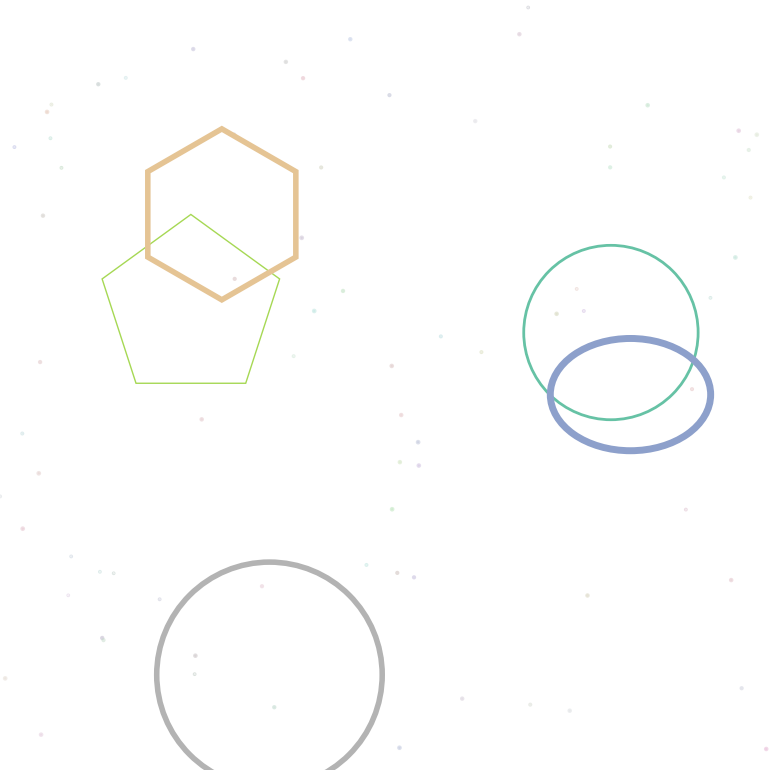[{"shape": "circle", "thickness": 1, "radius": 0.57, "center": [0.793, 0.568]}, {"shape": "oval", "thickness": 2.5, "radius": 0.52, "center": [0.819, 0.488]}, {"shape": "pentagon", "thickness": 0.5, "radius": 0.61, "center": [0.248, 0.6]}, {"shape": "hexagon", "thickness": 2, "radius": 0.55, "center": [0.288, 0.722]}, {"shape": "circle", "thickness": 2, "radius": 0.73, "center": [0.35, 0.124]}]